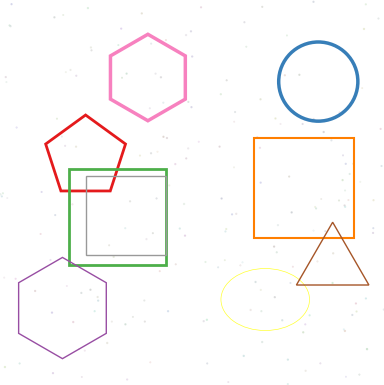[{"shape": "pentagon", "thickness": 2, "radius": 0.55, "center": [0.222, 0.592]}, {"shape": "circle", "thickness": 2.5, "radius": 0.51, "center": [0.827, 0.788]}, {"shape": "square", "thickness": 2, "radius": 0.63, "center": [0.305, 0.436]}, {"shape": "hexagon", "thickness": 1, "radius": 0.66, "center": [0.162, 0.2]}, {"shape": "square", "thickness": 1.5, "radius": 0.64, "center": [0.79, 0.512]}, {"shape": "oval", "thickness": 0.5, "radius": 0.58, "center": [0.689, 0.222]}, {"shape": "triangle", "thickness": 1, "radius": 0.54, "center": [0.864, 0.314]}, {"shape": "hexagon", "thickness": 2.5, "radius": 0.56, "center": [0.384, 0.799]}, {"shape": "square", "thickness": 1, "radius": 0.51, "center": [0.327, 0.439]}]